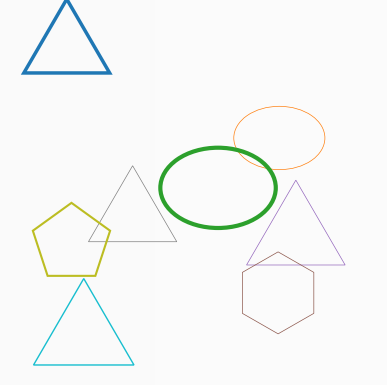[{"shape": "triangle", "thickness": 2.5, "radius": 0.64, "center": [0.172, 0.874]}, {"shape": "oval", "thickness": 0.5, "radius": 0.59, "center": [0.721, 0.642]}, {"shape": "oval", "thickness": 3, "radius": 0.74, "center": [0.563, 0.512]}, {"shape": "triangle", "thickness": 0.5, "radius": 0.73, "center": [0.763, 0.385]}, {"shape": "hexagon", "thickness": 0.5, "radius": 0.53, "center": [0.718, 0.239]}, {"shape": "triangle", "thickness": 0.5, "radius": 0.66, "center": [0.342, 0.438]}, {"shape": "pentagon", "thickness": 1.5, "radius": 0.52, "center": [0.184, 0.368]}, {"shape": "triangle", "thickness": 1, "radius": 0.75, "center": [0.216, 0.127]}]